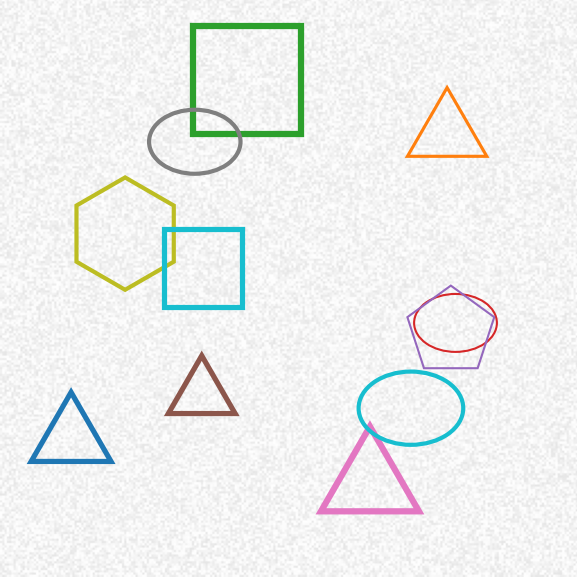[{"shape": "triangle", "thickness": 2.5, "radius": 0.4, "center": [0.123, 0.24]}, {"shape": "triangle", "thickness": 1.5, "radius": 0.4, "center": [0.774, 0.768]}, {"shape": "square", "thickness": 3, "radius": 0.47, "center": [0.427, 0.861]}, {"shape": "oval", "thickness": 1, "radius": 0.36, "center": [0.789, 0.44]}, {"shape": "pentagon", "thickness": 1, "radius": 0.4, "center": [0.781, 0.426]}, {"shape": "triangle", "thickness": 2.5, "radius": 0.33, "center": [0.349, 0.316]}, {"shape": "triangle", "thickness": 3, "radius": 0.49, "center": [0.641, 0.163]}, {"shape": "oval", "thickness": 2, "radius": 0.4, "center": [0.337, 0.754]}, {"shape": "hexagon", "thickness": 2, "radius": 0.49, "center": [0.217, 0.595]}, {"shape": "square", "thickness": 2.5, "radius": 0.33, "center": [0.352, 0.535]}, {"shape": "oval", "thickness": 2, "radius": 0.45, "center": [0.712, 0.292]}]